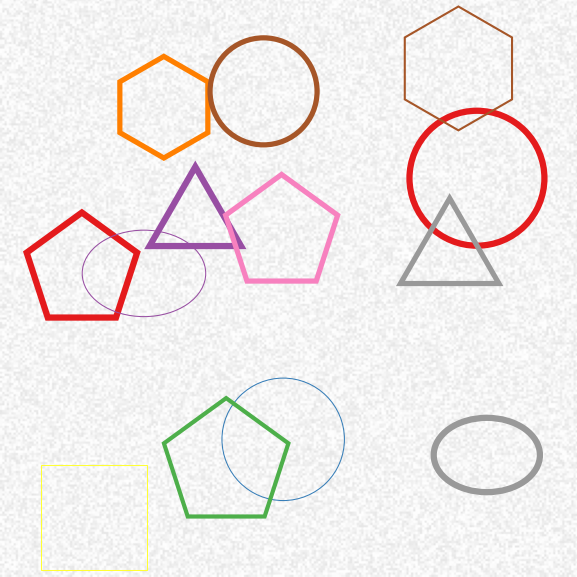[{"shape": "pentagon", "thickness": 3, "radius": 0.5, "center": [0.142, 0.531]}, {"shape": "circle", "thickness": 3, "radius": 0.58, "center": [0.826, 0.691]}, {"shape": "circle", "thickness": 0.5, "radius": 0.53, "center": [0.49, 0.238]}, {"shape": "pentagon", "thickness": 2, "radius": 0.57, "center": [0.392, 0.196]}, {"shape": "oval", "thickness": 0.5, "radius": 0.53, "center": [0.249, 0.526]}, {"shape": "triangle", "thickness": 3, "radius": 0.46, "center": [0.338, 0.619]}, {"shape": "hexagon", "thickness": 2.5, "radius": 0.44, "center": [0.284, 0.813]}, {"shape": "square", "thickness": 0.5, "radius": 0.46, "center": [0.162, 0.103]}, {"shape": "hexagon", "thickness": 1, "radius": 0.54, "center": [0.794, 0.881]}, {"shape": "circle", "thickness": 2.5, "radius": 0.46, "center": [0.456, 0.841]}, {"shape": "pentagon", "thickness": 2.5, "radius": 0.51, "center": [0.488, 0.595]}, {"shape": "triangle", "thickness": 2.5, "radius": 0.49, "center": [0.779, 0.557]}, {"shape": "oval", "thickness": 3, "radius": 0.46, "center": [0.843, 0.211]}]